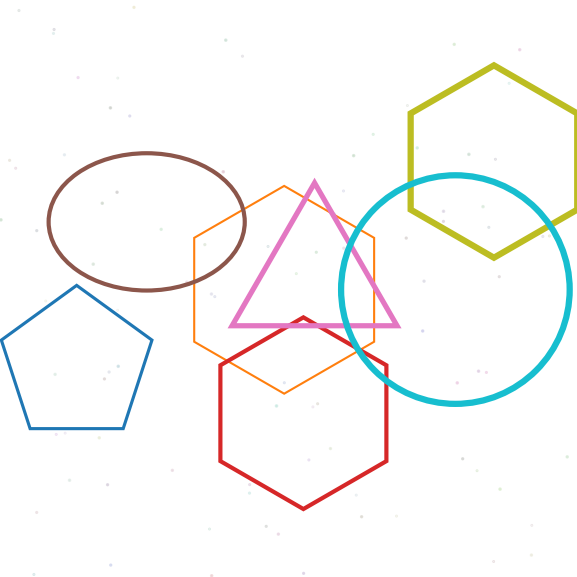[{"shape": "pentagon", "thickness": 1.5, "radius": 0.69, "center": [0.133, 0.368]}, {"shape": "hexagon", "thickness": 1, "radius": 0.9, "center": [0.492, 0.497]}, {"shape": "hexagon", "thickness": 2, "radius": 0.83, "center": [0.525, 0.284]}, {"shape": "oval", "thickness": 2, "radius": 0.85, "center": [0.254, 0.615]}, {"shape": "triangle", "thickness": 2.5, "radius": 0.82, "center": [0.545, 0.518]}, {"shape": "hexagon", "thickness": 3, "radius": 0.83, "center": [0.855, 0.719]}, {"shape": "circle", "thickness": 3, "radius": 0.99, "center": [0.789, 0.498]}]